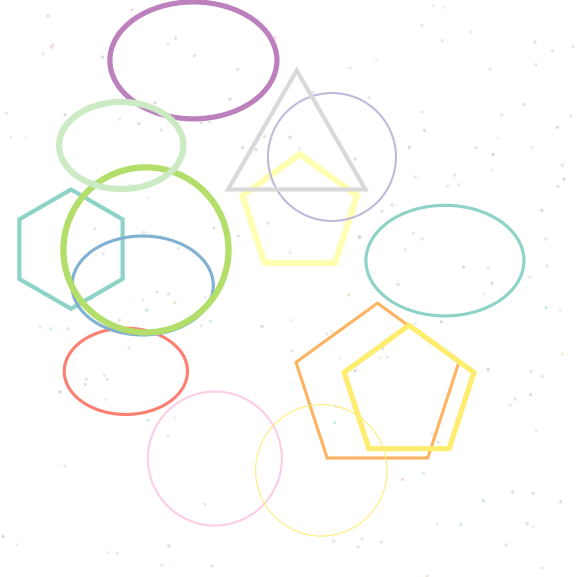[{"shape": "oval", "thickness": 1.5, "radius": 0.68, "center": [0.77, 0.548]}, {"shape": "hexagon", "thickness": 2, "radius": 0.52, "center": [0.123, 0.568]}, {"shape": "pentagon", "thickness": 3, "radius": 0.52, "center": [0.519, 0.628]}, {"shape": "circle", "thickness": 1, "radius": 0.55, "center": [0.575, 0.727]}, {"shape": "oval", "thickness": 1.5, "radius": 0.53, "center": [0.218, 0.356]}, {"shape": "oval", "thickness": 1.5, "radius": 0.61, "center": [0.247, 0.505]}, {"shape": "pentagon", "thickness": 1.5, "radius": 0.74, "center": [0.654, 0.326]}, {"shape": "circle", "thickness": 3, "radius": 0.71, "center": [0.253, 0.566]}, {"shape": "circle", "thickness": 1, "radius": 0.58, "center": [0.372, 0.205]}, {"shape": "triangle", "thickness": 2, "radius": 0.69, "center": [0.514, 0.74]}, {"shape": "oval", "thickness": 2.5, "radius": 0.72, "center": [0.335, 0.895]}, {"shape": "oval", "thickness": 3, "radius": 0.54, "center": [0.21, 0.747]}, {"shape": "pentagon", "thickness": 2.5, "radius": 0.59, "center": [0.708, 0.318]}, {"shape": "circle", "thickness": 0.5, "radius": 0.57, "center": [0.556, 0.185]}]